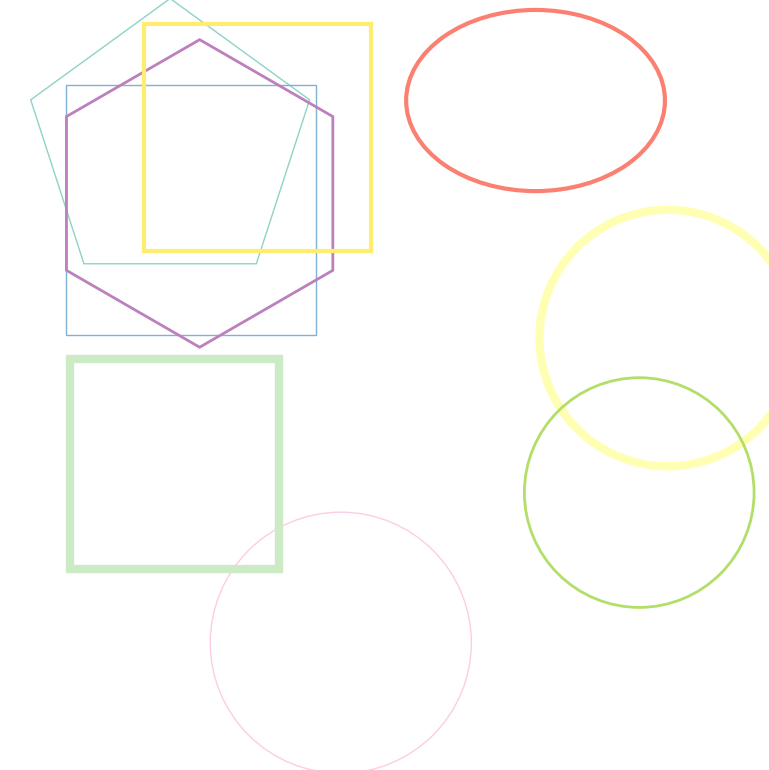[{"shape": "pentagon", "thickness": 0.5, "radius": 0.95, "center": [0.221, 0.812]}, {"shape": "circle", "thickness": 3, "radius": 0.83, "center": [0.867, 0.561]}, {"shape": "oval", "thickness": 1.5, "radius": 0.84, "center": [0.696, 0.869]}, {"shape": "square", "thickness": 0.5, "radius": 0.81, "center": [0.248, 0.728]}, {"shape": "circle", "thickness": 1, "radius": 0.75, "center": [0.83, 0.36]}, {"shape": "circle", "thickness": 0.5, "radius": 0.85, "center": [0.443, 0.165]}, {"shape": "hexagon", "thickness": 1, "radius": 1.0, "center": [0.259, 0.749]}, {"shape": "square", "thickness": 3, "radius": 0.68, "center": [0.227, 0.397]}, {"shape": "square", "thickness": 1.5, "radius": 0.74, "center": [0.334, 0.822]}]